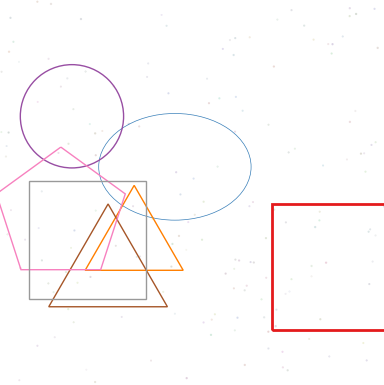[{"shape": "square", "thickness": 2, "radius": 0.82, "center": [0.87, 0.307]}, {"shape": "oval", "thickness": 0.5, "radius": 0.99, "center": [0.454, 0.567]}, {"shape": "circle", "thickness": 1, "radius": 0.67, "center": [0.187, 0.698]}, {"shape": "triangle", "thickness": 1, "radius": 0.74, "center": [0.348, 0.371]}, {"shape": "triangle", "thickness": 1, "radius": 0.89, "center": [0.281, 0.292]}, {"shape": "pentagon", "thickness": 1, "radius": 0.88, "center": [0.158, 0.442]}, {"shape": "square", "thickness": 1, "radius": 0.76, "center": [0.228, 0.376]}]